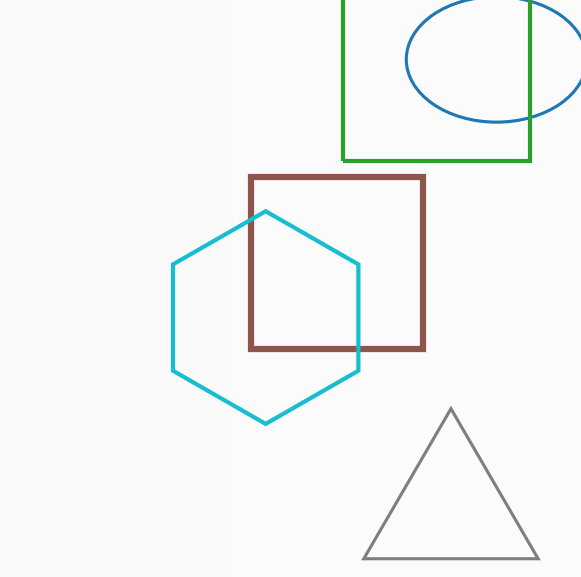[{"shape": "oval", "thickness": 1.5, "radius": 0.78, "center": [0.854, 0.896]}, {"shape": "square", "thickness": 2, "radius": 0.8, "center": [0.751, 0.881]}, {"shape": "square", "thickness": 3, "radius": 0.74, "center": [0.579, 0.544]}, {"shape": "triangle", "thickness": 1.5, "radius": 0.87, "center": [0.776, 0.118]}, {"shape": "hexagon", "thickness": 2, "radius": 0.92, "center": [0.457, 0.449]}]